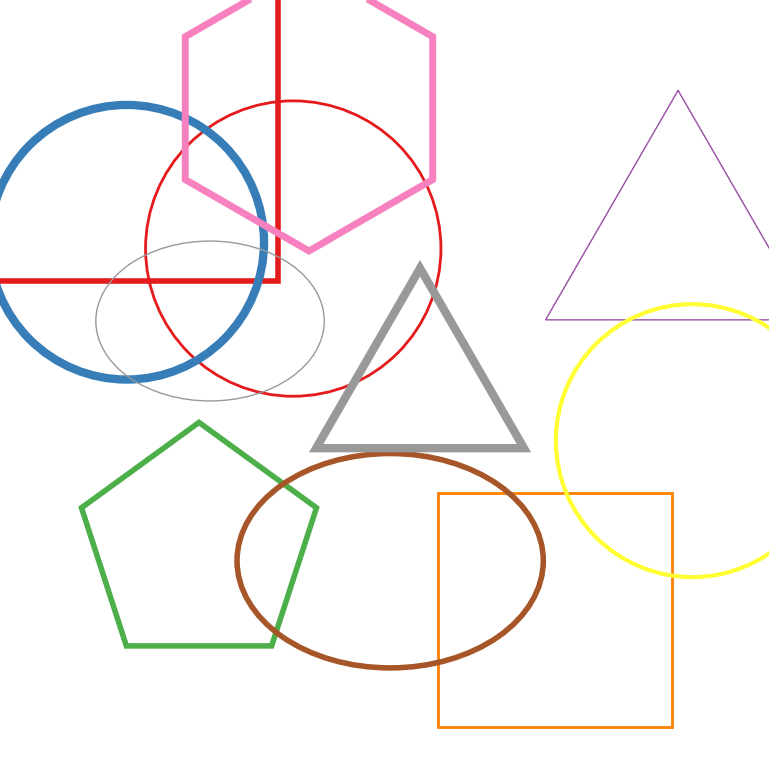[{"shape": "circle", "thickness": 1, "radius": 0.96, "center": [0.381, 0.677]}, {"shape": "square", "thickness": 2, "radius": 0.92, "center": [0.177, 0.819]}, {"shape": "circle", "thickness": 3, "radius": 0.89, "center": [0.165, 0.685]}, {"shape": "pentagon", "thickness": 2, "radius": 0.8, "center": [0.258, 0.291]}, {"shape": "triangle", "thickness": 0.5, "radius": 0.99, "center": [0.881, 0.684]}, {"shape": "square", "thickness": 1, "radius": 0.76, "center": [0.721, 0.208]}, {"shape": "circle", "thickness": 1.5, "radius": 0.89, "center": [0.899, 0.428]}, {"shape": "oval", "thickness": 2, "radius": 0.99, "center": [0.507, 0.272]}, {"shape": "hexagon", "thickness": 2.5, "radius": 0.93, "center": [0.401, 0.86]}, {"shape": "oval", "thickness": 0.5, "radius": 0.74, "center": [0.273, 0.583]}, {"shape": "triangle", "thickness": 3, "radius": 0.78, "center": [0.546, 0.496]}]